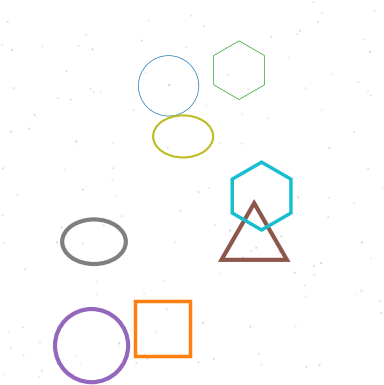[{"shape": "circle", "thickness": 0.5, "radius": 0.39, "center": [0.438, 0.777]}, {"shape": "square", "thickness": 2.5, "radius": 0.36, "center": [0.423, 0.147]}, {"shape": "hexagon", "thickness": 0.5, "radius": 0.38, "center": [0.621, 0.818]}, {"shape": "circle", "thickness": 3, "radius": 0.47, "center": [0.238, 0.102]}, {"shape": "triangle", "thickness": 3, "radius": 0.49, "center": [0.66, 0.374]}, {"shape": "oval", "thickness": 3, "radius": 0.41, "center": [0.244, 0.372]}, {"shape": "oval", "thickness": 1.5, "radius": 0.39, "center": [0.476, 0.646]}, {"shape": "hexagon", "thickness": 2.5, "radius": 0.44, "center": [0.679, 0.491]}]